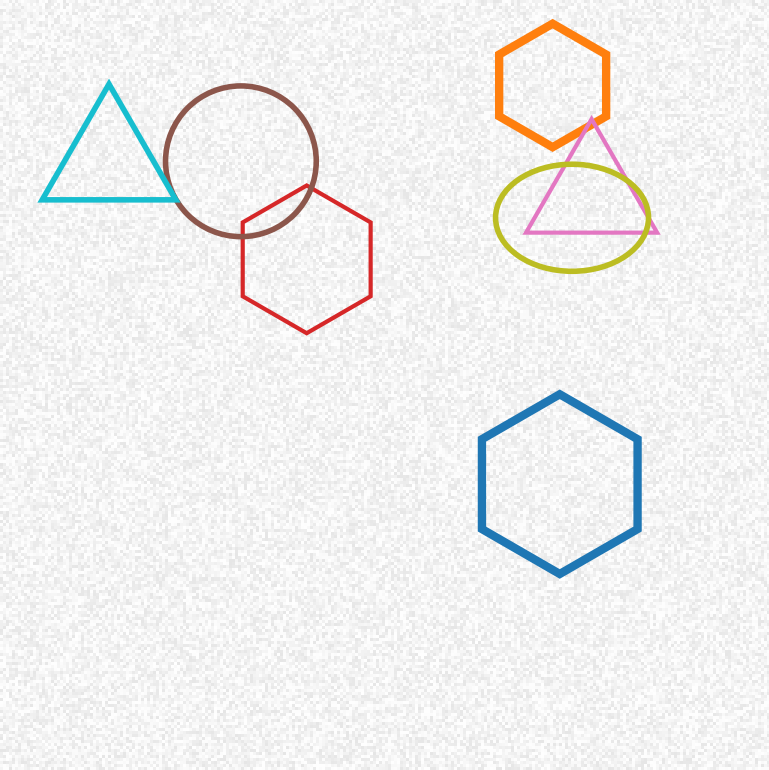[{"shape": "hexagon", "thickness": 3, "radius": 0.58, "center": [0.727, 0.371]}, {"shape": "hexagon", "thickness": 3, "radius": 0.4, "center": [0.718, 0.889]}, {"shape": "hexagon", "thickness": 1.5, "radius": 0.48, "center": [0.398, 0.663]}, {"shape": "circle", "thickness": 2, "radius": 0.49, "center": [0.313, 0.791]}, {"shape": "triangle", "thickness": 1.5, "radius": 0.49, "center": [0.768, 0.747]}, {"shape": "oval", "thickness": 2, "radius": 0.5, "center": [0.743, 0.717]}, {"shape": "triangle", "thickness": 2, "radius": 0.5, "center": [0.142, 0.791]}]